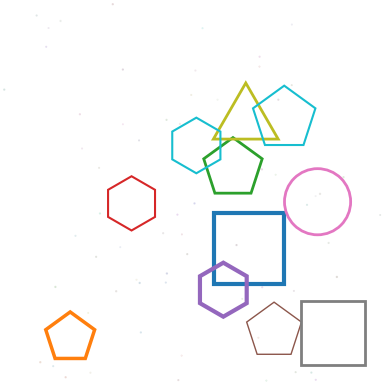[{"shape": "square", "thickness": 3, "radius": 0.46, "center": [0.647, 0.355]}, {"shape": "pentagon", "thickness": 2.5, "radius": 0.33, "center": [0.182, 0.123]}, {"shape": "pentagon", "thickness": 2, "radius": 0.4, "center": [0.605, 0.563]}, {"shape": "hexagon", "thickness": 1.5, "radius": 0.35, "center": [0.342, 0.472]}, {"shape": "hexagon", "thickness": 3, "radius": 0.35, "center": [0.58, 0.248]}, {"shape": "pentagon", "thickness": 1, "radius": 0.37, "center": [0.712, 0.14]}, {"shape": "circle", "thickness": 2, "radius": 0.43, "center": [0.825, 0.476]}, {"shape": "square", "thickness": 2, "radius": 0.42, "center": [0.865, 0.134]}, {"shape": "triangle", "thickness": 2, "radius": 0.49, "center": [0.638, 0.687]}, {"shape": "pentagon", "thickness": 1.5, "radius": 0.43, "center": [0.738, 0.692]}, {"shape": "hexagon", "thickness": 1.5, "radius": 0.36, "center": [0.51, 0.622]}]